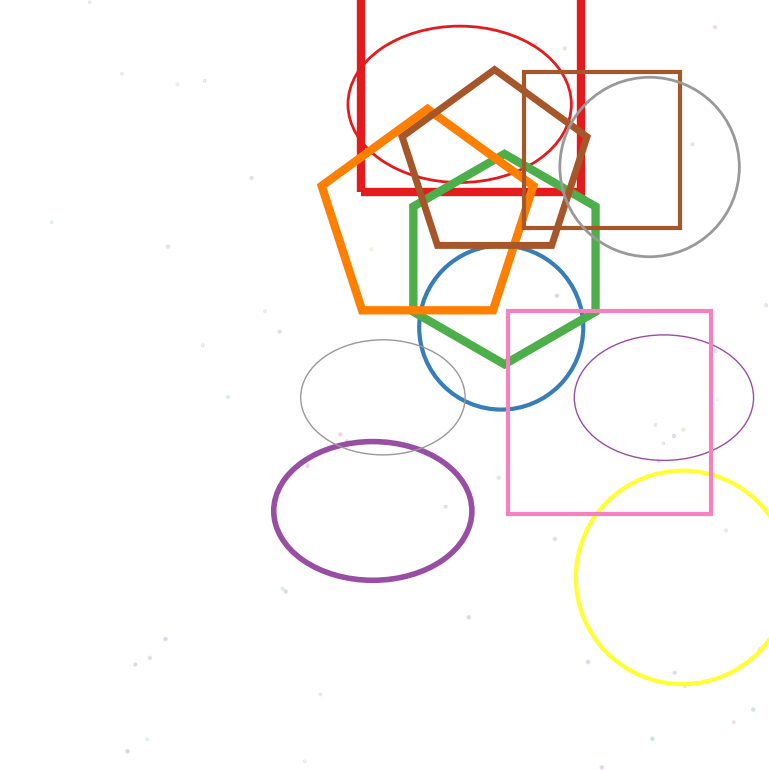[{"shape": "oval", "thickness": 1, "radius": 0.73, "center": [0.597, 0.865]}, {"shape": "square", "thickness": 3, "radius": 0.72, "center": [0.611, 0.894]}, {"shape": "circle", "thickness": 1.5, "radius": 0.53, "center": [0.651, 0.575]}, {"shape": "hexagon", "thickness": 3, "radius": 0.68, "center": [0.655, 0.663]}, {"shape": "oval", "thickness": 2, "radius": 0.64, "center": [0.484, 0.336]}, {"shape": "oval", "thickness": 0.5, "radius": 0.58, "center": [0.862, 0.484]}, {"shape": "pentagon", "thickness": 3, "radius": 0.72, "center": [0.555, 0.714]}, {"shape": "circle", "thickness": 1.5, "radius": 0.69, "center": [0.886, 0.25]}, {"shape": "pentagon", "thickness": 2.5, "radius": 0.63, "center": [0.642, 0.783]}, {"shape": "square", "thickness": 1.5, "radius": 0.5, "center": [0.782, 0.805]}, {"shape": "square", "thickness": 1.5, "radius": 0.66, "center": [0.792, 0.465]}, {"shape": "circle", "thickness": 1, "radius": 0.58, "center": [0.844, 0.783]}, {"shape": "oval", "thickness": 0.5, "radius": 0.53, "center": [0.497, 0.484]}]